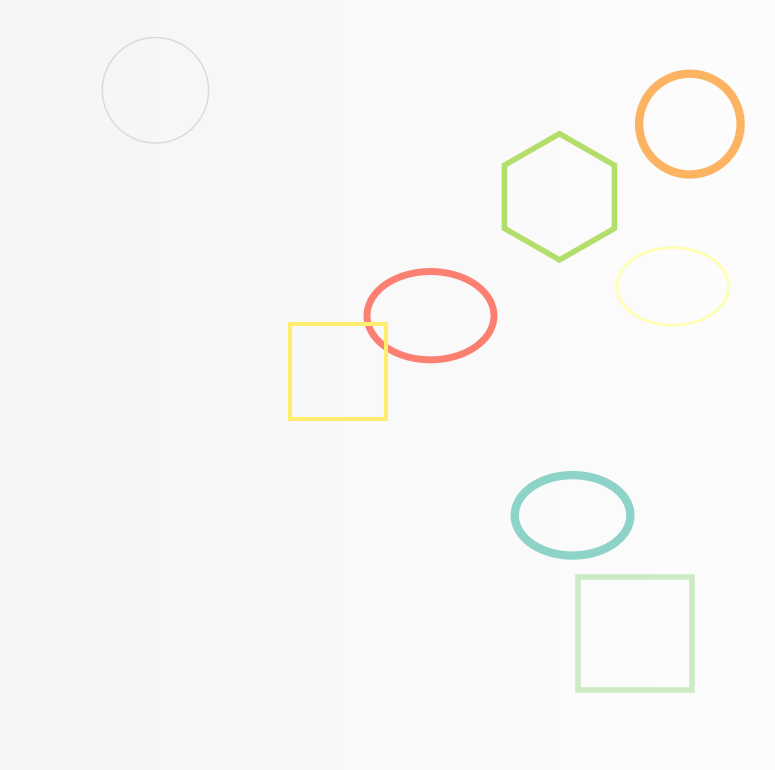[{"shape": "oval", "thickness": 3, "radius": 0.37, "center": [0.739, 0.331]}, {"shape": "oval", "thickness": 1, "radius": 0.36, "center": [0.868, 0.628]}, {"shape": "oval", "thickness": 2.5, "radius": 0.41, "center": [0.555, 0.59]}, {"shape": "circle", "thickness": 3, "radius": 0.33, "center": [0.89, 0.839]}, {"shape": "hexagon", "thickness": 2, "radius": 0.41, "center": [0.722, 0.744]}, {"shape": "circle", "thickness": 0.5, "radius": 0.34, "center": [0.201, 0.883]}, {"shape": "square", "thickness": 2, "radius": 0.37, "center": [0.82, 0.177]}, {"shape": "square", "thickness": 1.5, "radius": 0.31, "center": [0.436, 0.518]}]